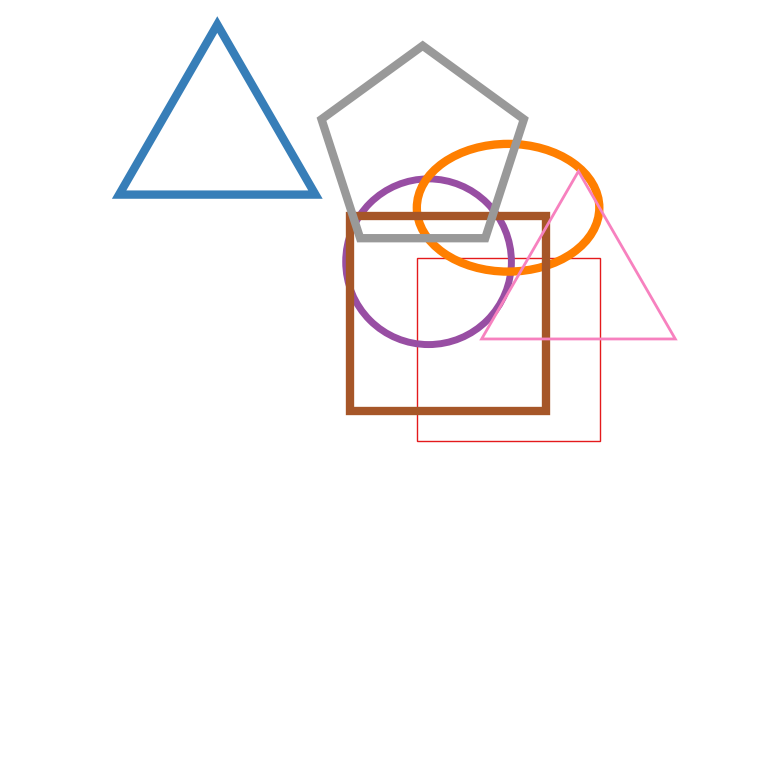[{"shape": "square", "thickness": 0.5, "radius": 0.59, "center": [0.66, 0.546]}, {"shape": "triangle", "thickness": 3, "radius": 0.74, "center": [0.282, 0.821]}, {"shape": "circle", "thickness": 2.5, "radius": 0.54, "center": [0.557, 0.66]}, {"shape": "oval", "thickness": 3, "radius": 0.59, "center": [0.66, 0.73]}, {"shape": "square", "thickness": 3, "radius": 0.63, "center": [0.582, 0.593]}, {"shape": "triangle", "thickness": 1, "radius": 0.73, "center": [0.751, 0.632]}, {"shape": "pentagon", "thickness": 3, "radius": 0.69, "center": [0.549, 0.802]}]